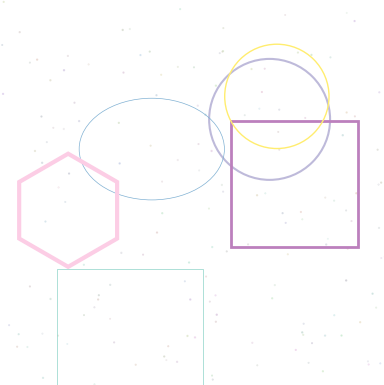[{"shape": "square", "thickness": 0.5, "radius": 0.94, "center": [0.337, 0.112]}, {"shape": "circle", "thickness": 1.5, "radius": 0.79, "center": [0.7, 0.69]}, {"shape": "oval", "thickness": 0.5, "radius": 0.94, "center": [0.394, 0.613]}, {"shape": "hexagon", "thickness": 3, "radius": 0.73, "center": [0.177, 0.454]}, {"shape": "square", "thickness": 2, "radius": 0.82, "center": [0.765, 0.523]}, {"shape": "circle", "thickness": 1, "radius": 0.68, "center": [0.719, 0.75]}]